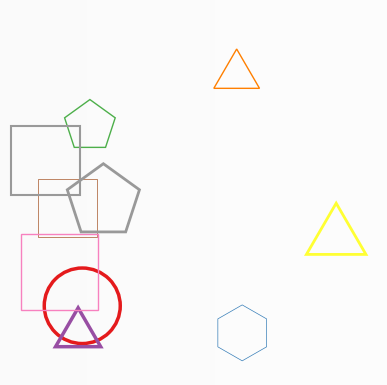[{"shape": "circle", "thickness": 2.5, "radius": 0.49, "center": [0.212, 0.206]}, {"shape": "hexagon", "thickness": 0.5, "radius": 0.36, "center": [0.625, 0.135]}, {"shape": "pentagon", "thickness": 1, "radius": 0.34, "center": [0.232, 0.673]}, {"shape": "triangle", "thickness": 2.5, "radius": 0.34, "center": [0.202, 0.133]}, {"shape": "triangle", "thickness": 1, "radius": 0.34, "center": [0.611, 0.805]}, {"shape": "triangle", "thickness": 2, "radius": 0.44, "center": [0.868, 0.384]}, {"shape": "square", "thickness": 0.5, "radius": 0.38, "center": [0.174, 0.46]}, {"shape": "square", "thickness": 1, "radius": 0.5, "center": [0.153, 0.294]}, {"shape": "pentagon", "thickness": 2, "radius": 0.49, "center": [0.267, 0.477]}, {"shape": "square", "thickness": 1.5, "radius": 0.45, "center": [0.117, 0.584]}]